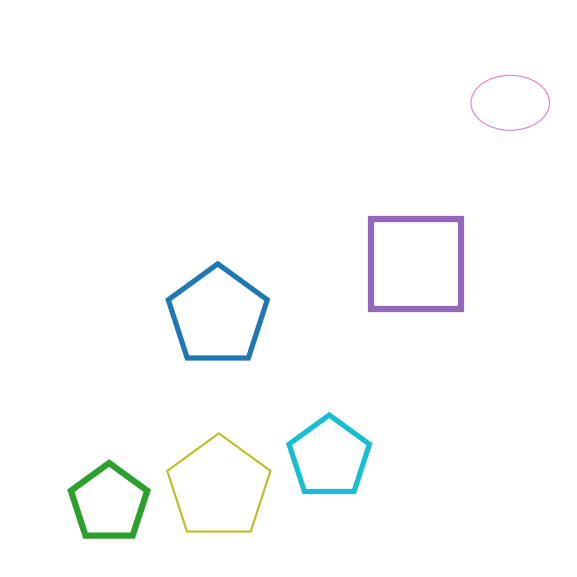[{"shape": "pentagon", "thickness": 2.5, "radius": 0.45, "center": [0.377, 0.452]}, {"shape": "pentagon", "thickness": 3, "radius": 0.35, "center": [0.189, 0.128]}, {"shape": "square", "thickness": 3, "radius": 0.39, "center": [0.72, 0.542]}, {"shape": "oval", "thickness": 0.5, "radius": 0.34, "center": [0.884, 0.821]}, {"shape": "pentagon", "thickness": 1, "radius": 0.47, "center": [0.379, 0.155]}, {"shape": "pentagon", "thickness": 2.5, "radius": 0.37, "center": [0.57, 0.207]}]